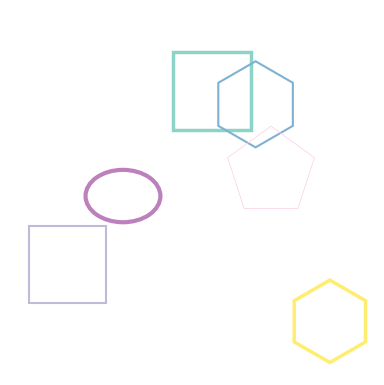[{"shape": "square", "thickness": 2.5, "radius": 0.51, "center": [0.55, 0.764]}, {"shape": "square", "thickness": 1.5, "radius": 0.5, "center": [0.175, 0.313]}, {"shape": "hexagon", "thickness": 1.5, "radius": 0.56, "center": [0.664, 0.729]}, {"shape": "pentagon", "thickness": 0.5, "radius": 0.59, "center": [0.704, 0.554]}, {"shape": "oval", "thickness": 3, "radius": 0.49, "center": [0.319, 0.491]}, {"shape": "hexagon", "thickness": 2.5, "radius": 0.53, "center": [0.857, 0.165]}]